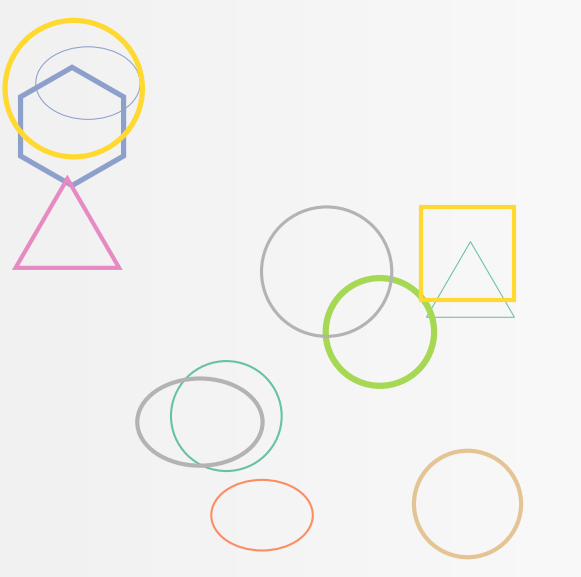[{"shape": "triangle", "thickness": 0.5, "radius": 0.44, "center": [0.809, 0.493]}, {"shape": "circle", "thickness": 1, "radius": 0.48, "center": [0.389, 0.279]}, {"shape": "oval", "thickness": 1, "radius": 0.44, "center": [0.451, 0.107]}, {"shape": "hexagon", "thickness": 2.5, "radius": 0.51, "center": [0.124, 0.78]}, {"shape": "oval", "thickness": 0.5, "radius": 0.45, "center": [0.151, 0.855]}, {"shape": "triangle", "thickness": 2, "radius": 0.51, "center": [0.116, 0.587]}, {"shape": "circle", "thickness": 3, "radius": 0.47, "center": [0.654, 0.424]}, {"shape": "square", "thickness": 2, "radius": 0.4, "center": [0.805, 0.56]}, {"shape": "circle", "thickness": 2.5, "radius": 0.59, "center": [0.127, 0.846]}, {"shape": "circle", "thickness": 2, "radius": 0.46, "center": [0.804, 0.126]}, {"shape": "oval", "thickness": 2, "radius": 0.54, "center": [0.344, 0.268]}, {"shape": "circle", "thickness": 1.5, "radius": 0.56, "center": [0.562, 0.529]}]